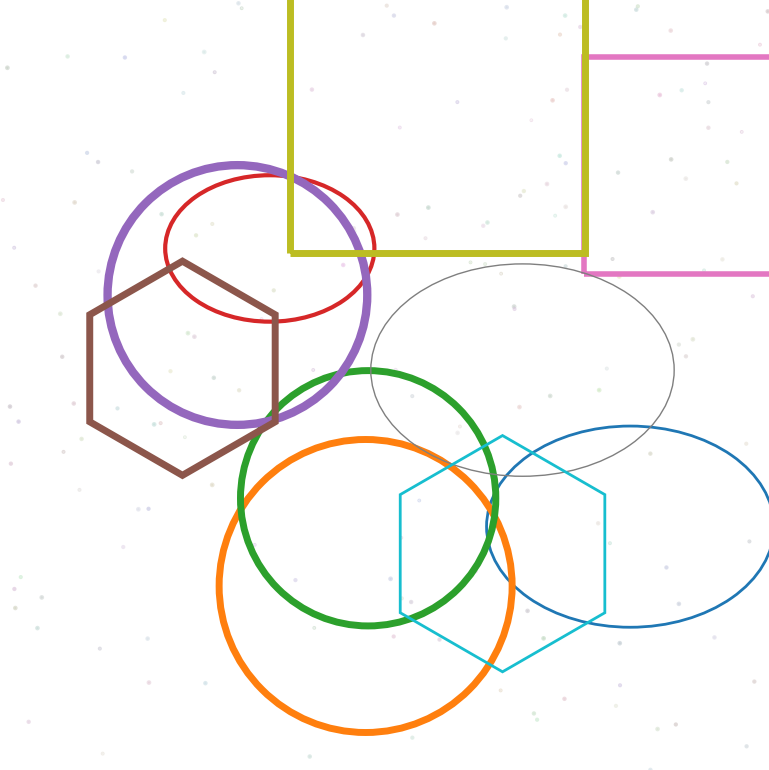[{"shape": "oval", "thickness": 1, "radius": 0.93, "center": [0.819, 0.316]}, {"shape": "circle", "thickness": 2.5, "radius": 0.95, "center": [0.475, 0.239]}, {"shape": "circle", "thickness": 2.5, "radius": 0.83, "center": [0.478, 0.353]}, {"shape": "oval", "thickness": 1.5, "radius": 0.68, "center": [0.35, 0.677]}, {"shape": "circle", "thickness": 3, "radius": 0.84, "center": [0.308, 0.617]}, {"shape": "hexagon", "thickness": 2.5, "radius": 0.7, "center": [0.237, 0.522]}, {"shape": "square", "thickness": 2, "radius": 0.71, "center": [0.9, 0.785]}, {"shape": "oval", "thickness": 0.5, "radius": 0.98, "center": [0.679, 0.519]}, {"shape": "square", "thickness": 2.5, "radius": 0.96, "center": [0.568, 0.862]}, {"shape": "hexagon", "thickness": 1, "radius": 0.77, "center": [0.653, 0.281]}]